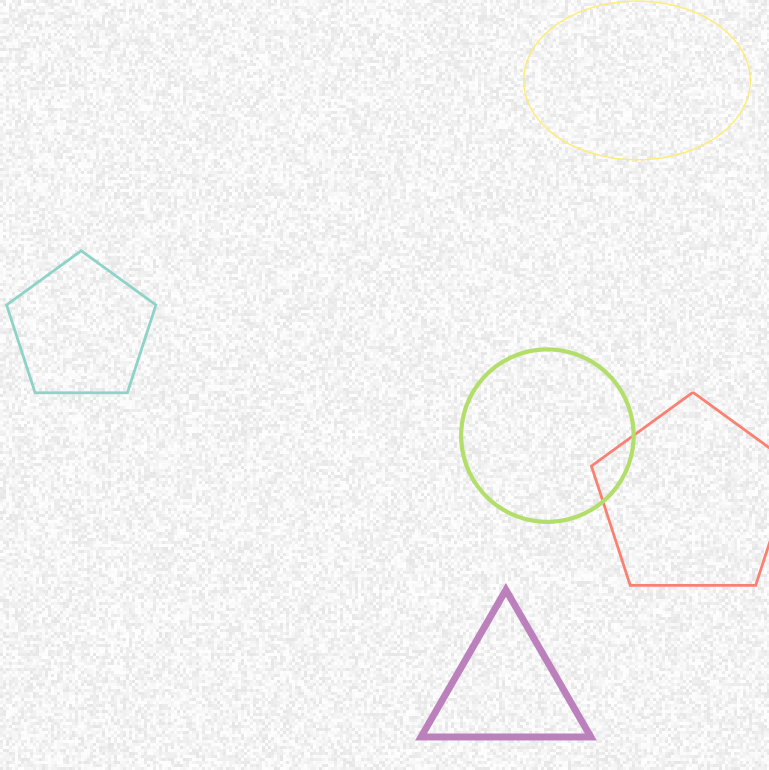[{"shape": "pentagon", "thickness": 1, "radius": 0.51, "center": [0.106, 0.572]}, {"shape": "pentagon", "thickness": 1, "radius": 0.69, "center": [0.9, 0.352]}, {"shape": "circle", "thickness": 1.5, "radius": 0.56, "center": [0.711, 0.434]}, {"shape": "triangle", "thickness": 2.5, "radius": 0.64, "center": [0.657, 0.107]}, {"shape": "oval", "thickness": 0.5, "radius": 0.74, "center": [0.827, 0.895]}]